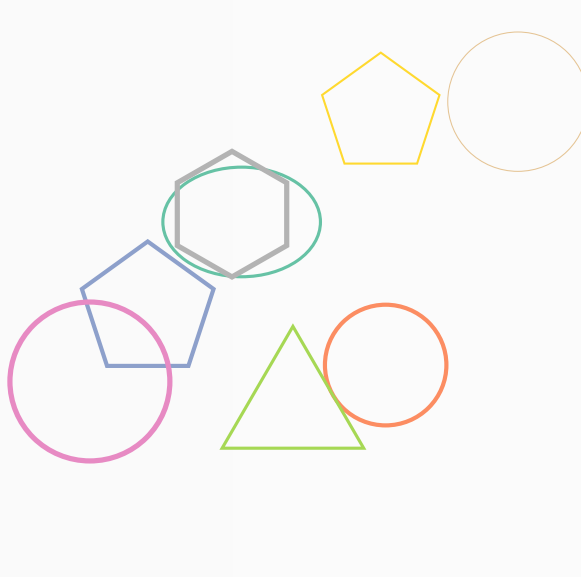[{"shape": "oval", "thickness": 1.5, "radius": 0.68, "center": [0.416, 0.615]}, {"shape": "circle", "thickness": 2, "radius": 0.52, "center": [0.664, 0.367]}, {"shape": "pentagon", "thickness": 2, "radius": 0.6, "center": [0.254, 0.462]}, {"shape": "circle", "thickness": 2.5, "radius": 0.69, "center": [0.155, 0.339]}, {"shape": "triangle", "thickness": 1.5, "radius": 0.7, "center": [0.504, 0.293]}, {"shape": "pentagon", "thickness": 1, "radius": 0.53, "center": [0.655, 0.802]}, {"shape": "circle", "thickness": 0.5, "radius": 0.6, "center": [0.891, 0.823]}, {"shape": "hexagon", "thickness": 2.5, "radius": 0.54, "center": [0.399, 0.628]}]